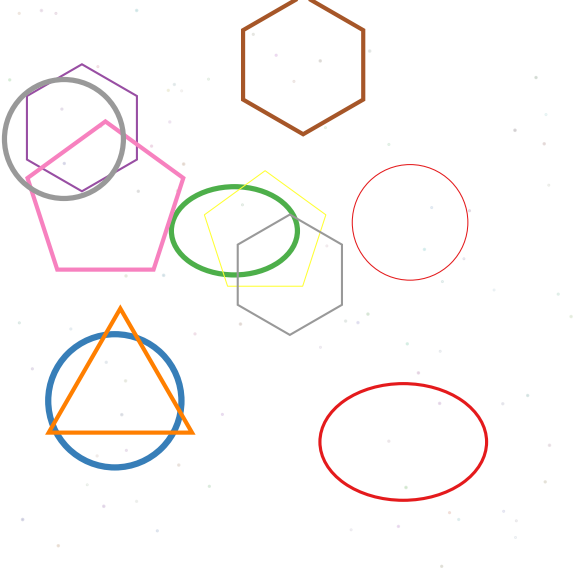[{"shape": "circle", "thickness": 0.5, "radius": 0.5, "center": [0.71, 0.614]}, {"shape": "oval", "thickness": 1.5, "radius": 0.72, "center": [0.698, 0.234]}, {"shape": "circle", "thickness": 3, "radius": 0.58, "center": [0.199, 0.305]}, {"shape": "oval", "thickness": 2.5, "radius": 0.55, "center": [0.406, 0.599]}, {"shape": "hexagon", "thickness": 1, "radius": 0.55, "center": [0.142, 0.778]}, {"shape": "triangle", "thickness": 2, "radius": 0.72, "center": [0.208, 0.322]}, {"shape": "pentagon", "thickness": 0.5, "radius": 0.55, "center": [0.459, 0.593]}, {"shape": "hexagon", "thickness": 2, "radius": 0.6, "center": [0.525, 0.887]}, {"shape": "pentagon", "thickness": 2, "radius": 0.71, "center": [0.183, 0.647]}, {"shape": "hexagon", "thickness": 1, "radius": 0.52, "center": [0.502, 0.523]}, {"shape": "circle", "thickness": 2.5, "radius": 0.51, "center": [0.111, 0.758]}]